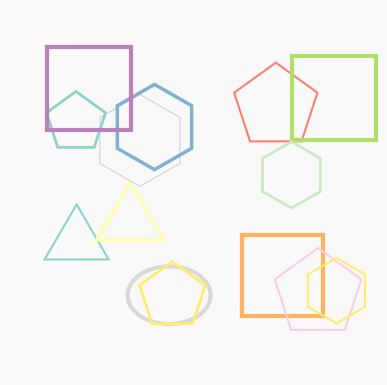[{"shape": "pentagon", "thickness": 2, "radius": 0.4, "center": [0.196, 0.682]}, {"shape": "triangle", "thickness": 1.5, "radius": 0.48, "center": [0.198, 0.374]}, {"shape": "triangle", "thickness": 2.5, "radius": 0.5, "center": [0.336, 0.427]}, {"shape": "hexagon", "thickness": 0.5, "radius": 0.6, "center": [0.361, 0.635]}, {"shape": "pentagon", "thickness": 1.5, "radius": 0.56, "center": [0.712, 0.724]}, {"shape": "hexagon", "thickness": 2.5, "radius": 0.55, "center": [0.399, 0.67]}, {"shape": "square", "thickness": 3, "radius": 0.52, "center": [0.73, 0.284]}, {"shape": "square", "thickness": 3, "radius": 0.55, "center": [0.862, 0.746]}, {"shape": "pentagon", "thickness": 1.5, "radius": 0.59, "center": [0.821, 0.238]}, {"shape": "oval", "thickness": 3, "radius": 0.53, "center": [0.436, 0.233]}, {"shape": "square", "thickness": 3, "radius": 0.54, "center": [0.23, 0.77]}, {"shape": "hexagon", "thickness": 2, "radius": 0.43, "center": [0.752, 0.546]}, {"shape": "pentagon", "thickness": 2, "radius": 0.45, "center": [0.445, 0.231]}, {"shape": "hexagon", "thickness": 1.5, "radius": 0.42, "center": [0.868, 0.245]}]